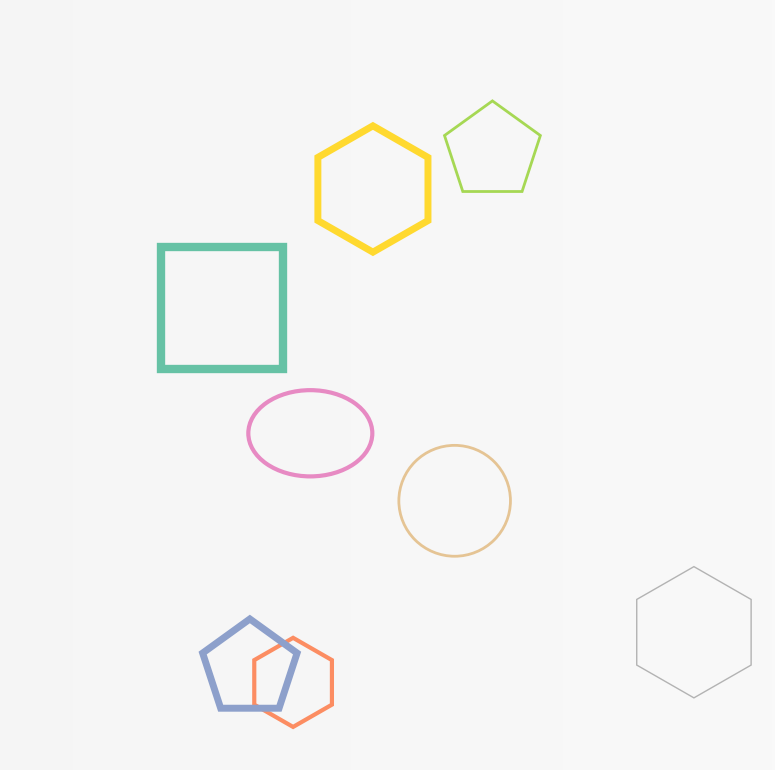[{"shape": "square", "thickness": 3, "radius": 0.39, "center": [0.286, 0.6]}, {"shape": "hexagon", "thickness": 1.5, "radius": 0.29, "center": [0.378, 0.114]}, {"shape": "pentagon", "thickness": 2.5, "radius": 0.32, "center": [0.322, 0.132]}, {"shape": "oval", "thickness": 1.5, "radius": 0.4, "center": [0.4, 0.437]}, {"shape": "pentagon", "thickness": 1, "radius": 0.33, "center": [0.635, 0.804]}, {"shape": "hexagon", "thickness": 2.5, "radius": 0.41, "center": [0.481, 0.755]}, {"shape": "circle", "thickness": 1, "radius": 0.36, "center": [0.587, 0.35]}, {"shape": "hexagon", "thickness": 0.5, "radius": 0.43, "center": [0.895, 0.179]}]